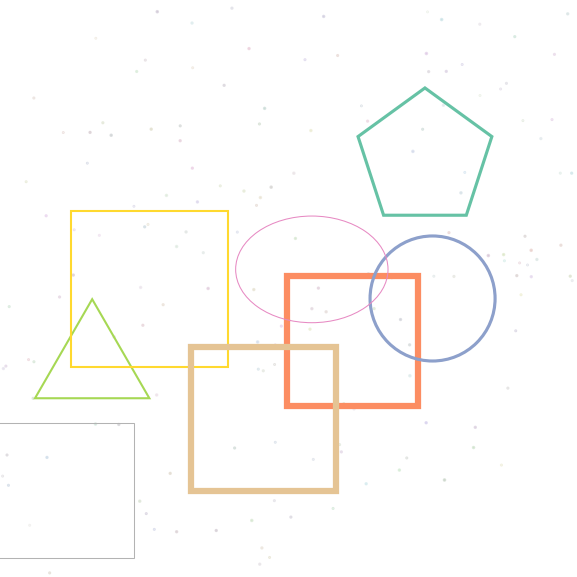[{"shape": "pentagon", "thickness": 1.5, "radius": 0.61, "center": [0.736, 0.725]}, {"shape": "square", "thickness": 3, "radius": 0.57, "center": [0.61, 0.409]}, {"shape": "circle", "thickness": 1.5, "radius": 0.54, "center": [0.749, 0.482]}, {"shape": "oval", "thickness": 0.5, "radius": 0.66, "center": [0.54, 0.533]}, {"shape": "triangle", "thickness": 1, "radius": 0.57, "center": [0.16, 0.367]}, {"shape": "square", "thickness": 1, "radius": 0.68, "center": [0.259, 0.499]}, {"shape": "square", "thickness": 3, "radius": 0.63, "center": [0.456, 0.273]}, {"shape": "square", "thickness": 0.5, "radius": 0.58, "center": [0.115, 0.15]}]